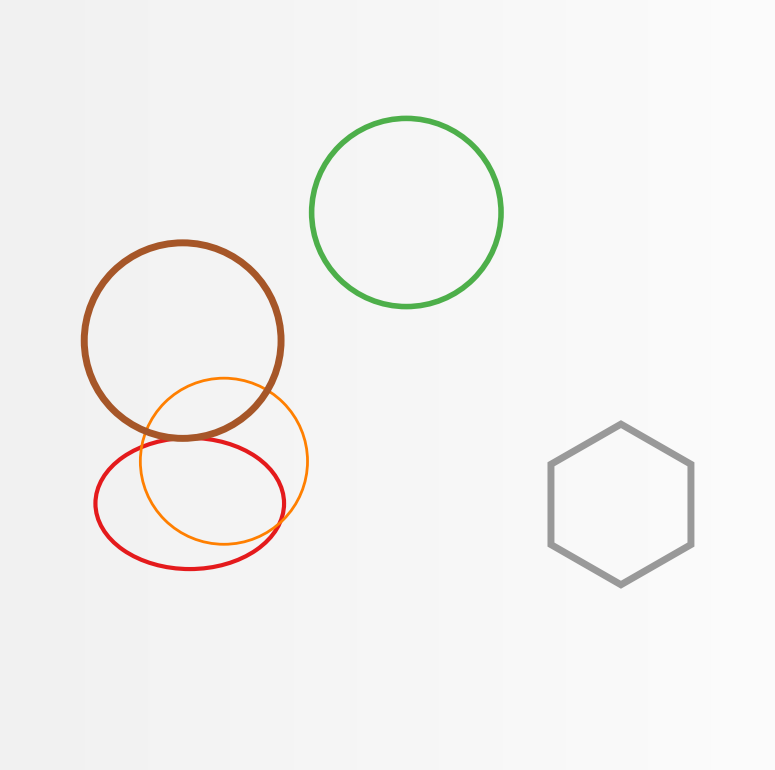[{"shape": "oval", "thickness": 1.5, "radius": 0.61, "center": [0.245, 0.346]}, {"shape": "circle", "thickness": 2, "radius": 0.61, "center": [0.524, 0.724]}, {"shape": "circle", "thickness": 1, "radius": 0.54, "center": [0.289, 0.401]}, {"shape": "circle", "thickness": 2.5, "radius": 0.63, "center": [0.236, 0.558]}, {"shape": "hexagon", "thickness": 2.5, "radius": 0.52, "center": [0.801, 0.345]}]